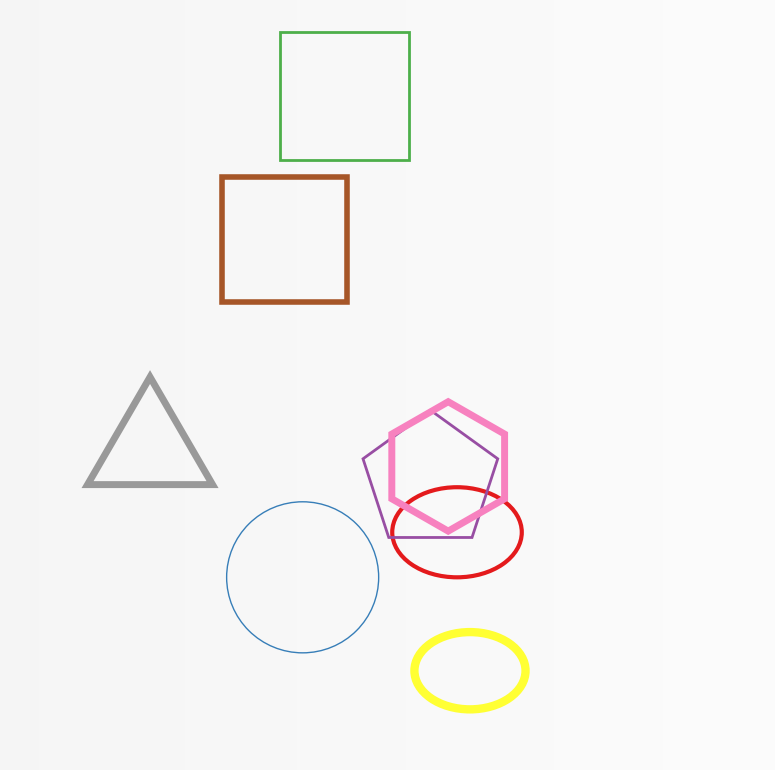[{"shape": "oval", "thickness": 1.5, "radius": 0.42, "center": [0.59, 0.309]}, {"shape": "circle", "thickness": 0.5, "radius": 0.49, "center": [0.391, 0.25]}, {"shape": "square", "thickness": 1, "radius": 0.42, "center": [0.445, 0.875]}, {"shape": "pentagon", "thickness": 1, "radius": 0.46, "center": [0.555, 0.376]}, {"shape": "oval", "thickness": 3, "radius": 0.36, "center": [0.606, 0.129]}, {"shape": "square", "thickness": 2, "radius": 0.41, "center": [0.367, 0.689]}, {"shape": "hexagon", "thickness": 2.5, "radius": 0.42, "center": [0.578, 0.394]}, {"shape": "triangle", "thickness": 2.5, "radius": 0.47, "center": [0.194, 0.417]}]